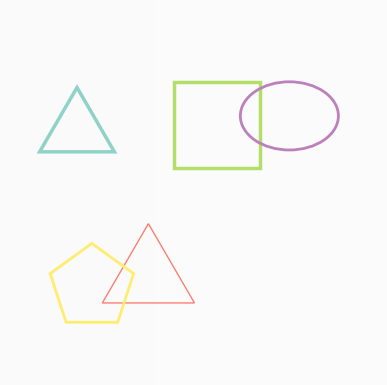[{"shape": "triangle", "thickness": 2.5, "radius": 0.56, "center": [0.199, 0.661]}, {"shape": "triangle", "thickness": 1, "radius": 0.69, "center": [0.383, 0.282]}, {"shape": "square", "thickness": 2.5, "radius": 0.56, "center": [0.56, 0.675]}, {"shape": "oval", "thickness": 2, "radius": 0.63, "center": [0.747, 0.699]}, {"shape": "pentagon", "thickness": 2, "radius": 0.57, "center": [0.237, 0.254]}]